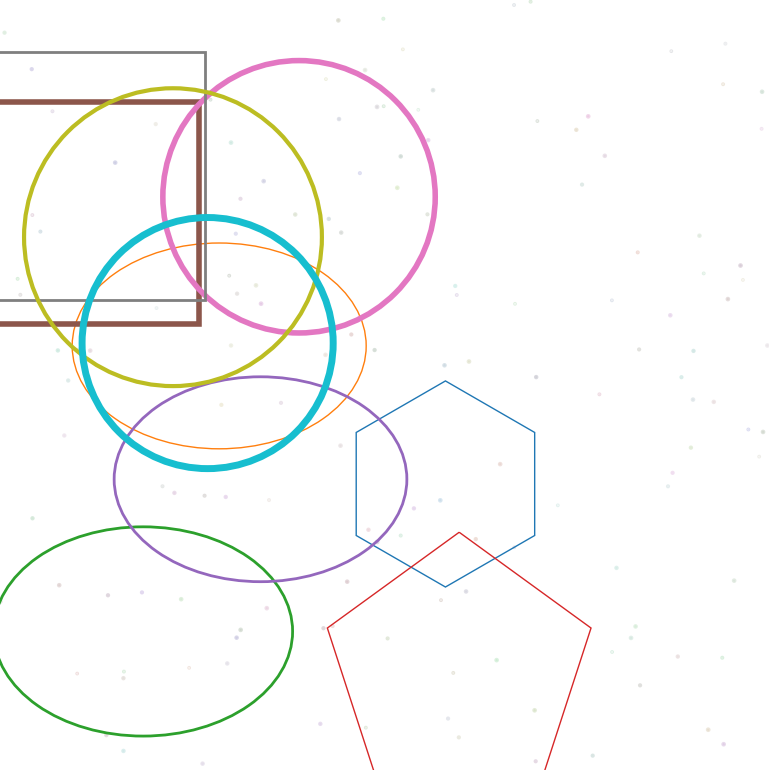[{"shape": "hexagon", "thickness": 0.5, "radius": 0.67, "center": [0.578, 0.371]}, {"shape": "oval", "thickness": 0.5, "radius": 0.95, "center": [0.285, 0.551]}, {"shape": "oval", "thickness": 1, "radius": 0.97, "center": [0.186, 0.18]}, {"shape": "pentagon", "thickness": 0.5, "radius": 0.9, "center": [0.596, 0.129]}, {"shape": "oval", "thickness": 1, "radius": 0.95, "center": [0.338, 0.378]}, {"shape": "square", "thickness": 2, "radius": 0.72, "center": [0.114, 0.724]}, {"shape": "circle", "thickness": 2, "radius": 0.88, "center": [0.388, 0.744]}, {"shape": "square", "thickness": 1, "radius": 0.8, "center": [0.105, 0.771]}, {"shape": "circle", "thickness": 1.5, "radius": 0.97, "center": [0.225, 0.692]}, {"shape": "circle", "thickness": 2.5, "radius": 0.82, "center": [0.27, 0.554]}]